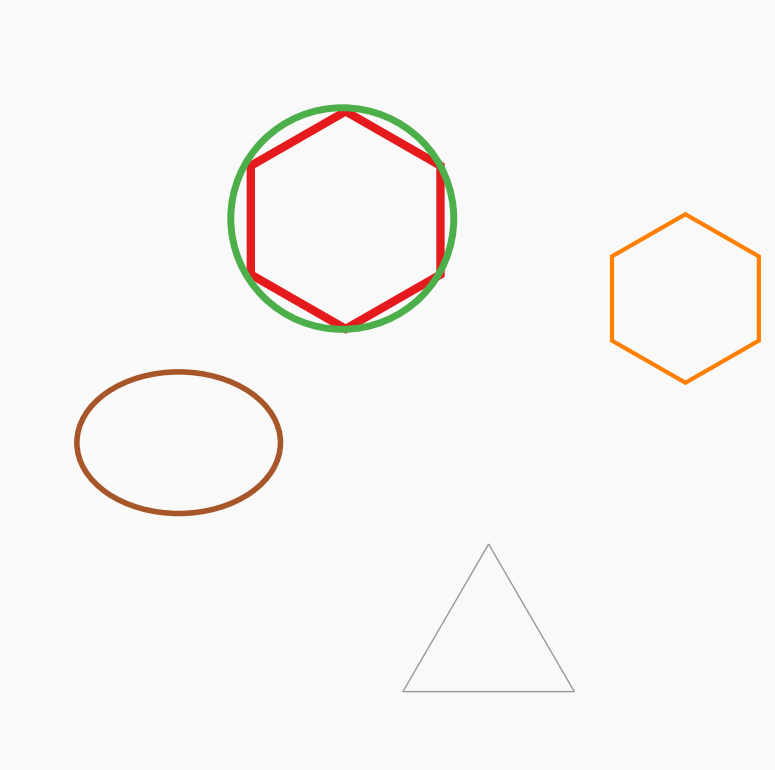[{"shape": "hexagon", "thickness": 3, "radius": 0.71, "center": [0.446, 0.714]}, {"shape": "circle", "thickness": 2.5, "radius": 0.72, "center": [0.442, 0.716]}, {"shape": "hexagon", "thickness": 1.5, "radius": 0.55, "center": [0.884, 0.612]}, {"shape": "oval", "thickness": 2, "radius": 0.66, "center": [0.231, 0.425]}, {"shape": "triangle", "thickness": 0.5, "radius": 0.64, "center": [0.63, 0.166]}]